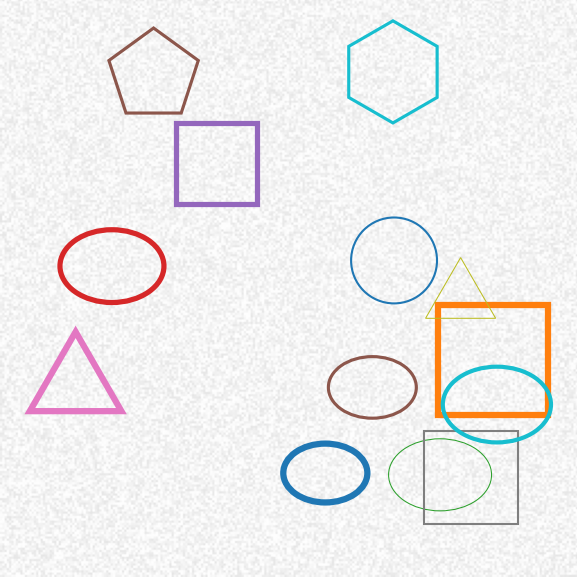[{"shape": "oval", "thickness": 3, "radius": 0.36, "center": [0.563, 0.18]}, {"shape": "circle", "thickness": 1, "radius": 0.37, "center": [0.682, 0.548]}, {"shape": "square", "thickness": 3, "radius": 0.48, "center": [0.854, 0.376]}, {"shape": "oval", "thickness": 0.5, "radius": 0.45, "center": [0.762, 0.177]}, {"shape": "oval", "thickness": 2.5, "radius": 0.45, "center": [0.194, 0.538]}, {"shape": "square", "thickness": 2.5, "radius": 0.35, "center": [0.375, 0.716]}, {"shape": "oval", "thickness": 1.5, "radius": 0.38, "center": [0.645, 0.328]}, {"shape": "pentagon", "thickness": 1.5, "radius": 0.41, "center": [0.266, 0.869]}, {"shape": "triangle", "thickness": 3, "radius": 0.46, "center": [0.131, 0.333]}, {"shape": "square", "thickness": 1, "radius": 0.41, "center": [0.816, 0.172]}, {"shape": "triangle", "thickness": 0.5, "radius": 0.35, "center": [0.798, 0.483]}, {"shape": "oval", "thickness": 2, "radius": 0.47, "center": [0.86, 0.299]}, {"shape": "hexagon", "thickness": 1.5, "radius": 0.44, "center": [0.68, 0.875]}]